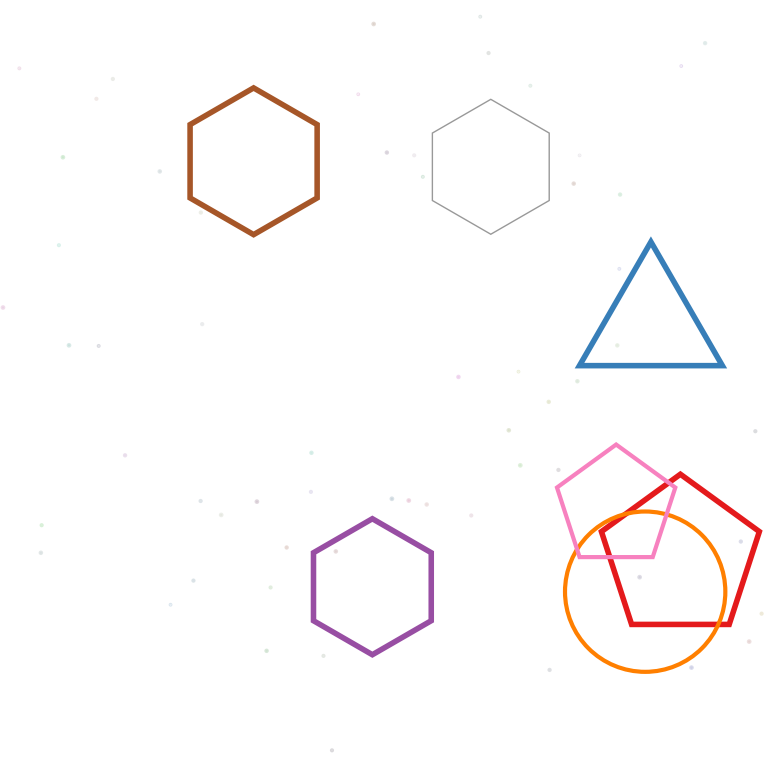[{"shape": "pentagon", "thickness": 2, "radius": 0.54, "center": [0.884, 0.276]}, {"shape": "triangle", "thickness": 2, "radius": 0.54, "center": [0.845, 0.579]}, {"shape": "hexagon", "thickness": 2, "radius": 0.44, "center": [0.484, 0.238]}, {"shape": "circle", "thickness": 1.5, "radius": 0.52, "center": [0.838, 0.232]}, {"shape": "hexagon", "thickness": 2, "radius": 0.48, "center": [0.329, 0.791]}, {"shape": "pentagon", "thickness": 1.5, "radius": 0.4, "center": [0.8, 0.342]}, {"shape": "hexagon", "thickness": 0.5, "radius": 0.44, "center": [0.637, 0.783]}]